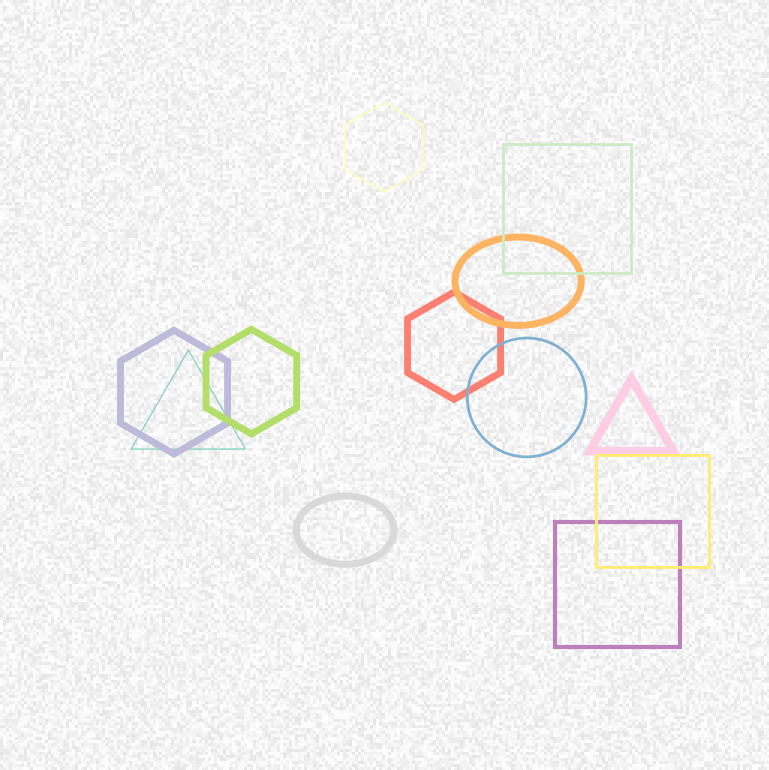[{"shape": "triangle", "thickness": 0.5, "radius": 0.43, "center": [0.245, 0.46]}, {"shape": "hexagon", "thickness": 0.5, "radius": 0.29, "center": [0.499, 0.809]}, {"shape": "hexagon", "thickness": 2.5, "radius": 0.4, "center": [0.226, 0.491]}, {"shape": "hexagon", "thickness": 2.5, "radius": 0.35, "center": [0.59, 0.551]}, {"shape": "circle", "thickness": 1, "radius": 0.39, "center": [0.684, 0.484]}, {"shape": "oval", "thickness": 2.5, "radius": 0.41, "center": [0.673, 0.635]}, {"shape": "hexagon", "thickness": 2.5, "radius": 0.34, "center": [0.326, 0.504]}, {"shape": "triangle", "thickness": 3, "radius": 0.31, "center": [0.82, 0.446]}, {"shape": "oval", "thickness": 2.5, "radius": 0.32, "center": [0.448, 0.311]}, {"shape": "square", "thickness": 1.5, "radius": 0.41, "center": [0.802, 0.241]}, {"shape": "square", "thickness": 1, "radius": 0.42, "center": [0.736, 0.729]}, {"shape": "square", "thickness": 1, "radius": 0.36, "center": [0.847, 0.337]}]